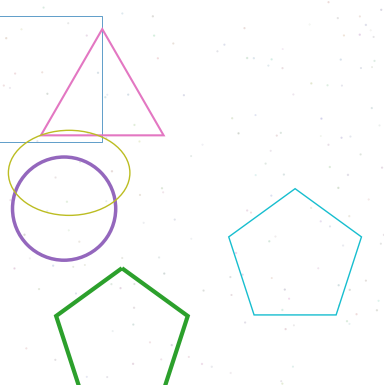[{"shape": "square", "thickness": 0.5, "radius": 0.82, "center": [0.101, 0.795]}, {"shape": "pentagon", "thickness": 3, "radius": 0.9, "center": [0.317, 0.124]}, {"shape": "circle", "thickness": 2.5, "radius": 0.67, "center": [0.167, 0.458]}, {"shape": "triangle", "thickness": 1.5, "radius": 0.92, "center": [0.266, 0.74]}, {"shape": "oval", "thickness": 1, "radius": 0.79, "center": [0.18, 0.551]}, {"shape": "pentagon", "thickness": 1, "radius": 0.91, "center": [0.766, 0.329]}]